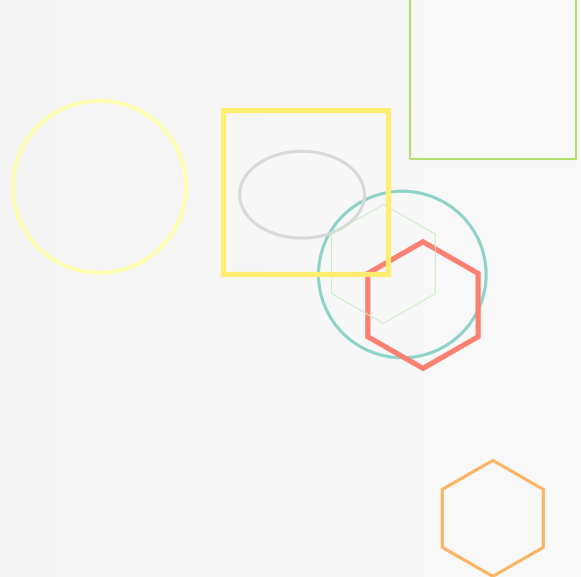[{"shape": "circle", "thickness": 1.5, "radius": 0.72, "center": [0.692, 0.524]}, {"shape": "circle", "thickness": 2, "radius": 0.75, "center": [0.171, 0.676]}, {"shape": "hexagon", "thickness": 2.5, "radius": 0.55, "center": [0.728, 0.471]}, {"shape": "hexagon", "thickness": 1.5, "radius": 0.5, "center": [0.848, 0.101]}, {"shape": "square", "thickness": 1, "radius": 0.71, "center": [0.848, 0.867]}, {"shape": "oval", "thickness": 1.5, "radius": 0.54, "center": [0.52, 0.662]}, {"shape": "hexagon", "thickness": 0.5, "radius": 0.51, "center": [0.66, 0.542]}, {"shape": "square", "thickness": 2.5, "radius": 0.71, "center": [0.525, 0.666]}]